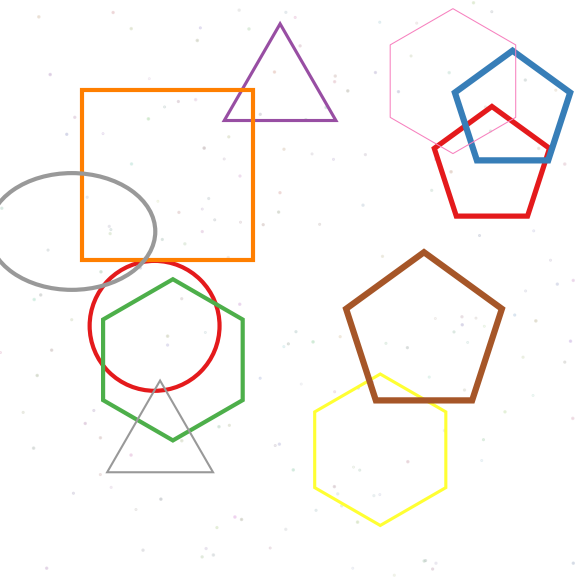[{"shape": "circle", "thickness": 2, "radius": 0.56, "center": [0.268, 0.435]}, {"shape": "pentagon", "thickness": 2.5, "radius": 0.52, "center": [0.852, 0.71]}, {"shape": "pentagon", "thickness": 3, "radius": 0.52, "center": [0.888, 0.806]}, {"shape": "hexagon", "thickness": 2, "radius": 0.7, "center": [0.299, 0.376]}, {"shape": "triangle", "thickness": 1.5, "radius": 0.56, "center": [0.485, 0.846]}, {"shape": "square", "thickness": 2, "radius": 0.74, "center": [0.29, 0.697]}, {"shape": "hexagon", "thickness": 1.5, "radius": 0.66, "center": [0.658, 0.22]}, {"shape": "pentagon", "thickness": 3, "radius": 0.71, "center": [0.734, 0.421]}, {"shape": "hexagon", "thickness": 0.5, "radius": 0.63, "center": [0.784, 0.859]}, {"shape": "triangle", "thickness": 1, "radius": 0.53, "center": [0.277, 0.234]}, {"shape": "oval", "thickness": 2, "radius": 0.72, "center": [0.124, 0.598]}]